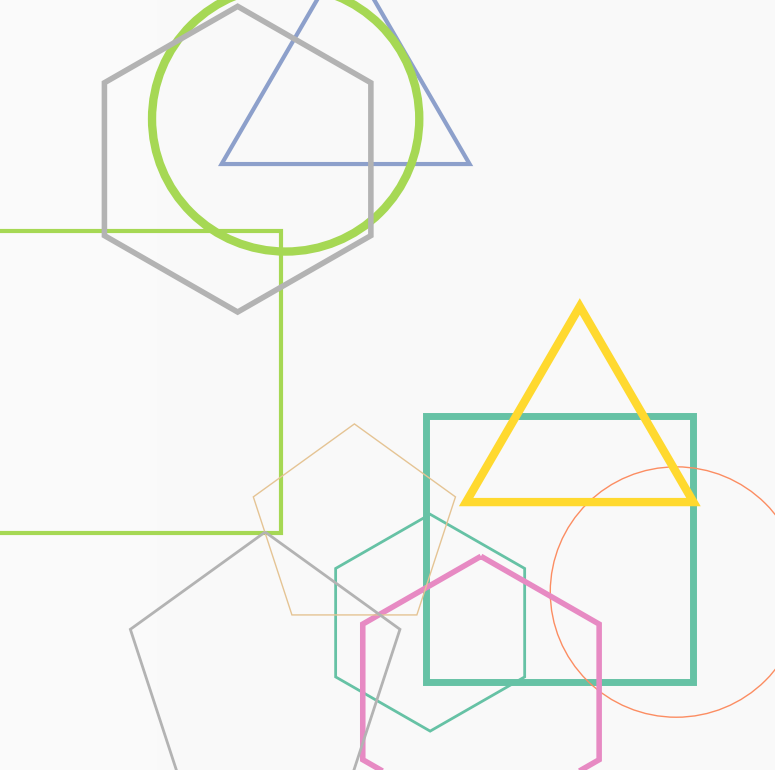[{"shape": "hexagon", "thickness": 1, "radius": 0.7, "center": [0.555, 0.191]}, {"shape": "square", "thickness": 2.5, "radius": 0.86, "center": [0.722, 0.287]}, {"shape": "circle", "thickness": 0.5, "radius": 0.81, "center": [0.873, 0.231]}, {"shape": "triangle", "thickness": 1.5, "radius": 0.92, "center": [0.446, 0.879]}, {"shape": "hexagon", "thickness": 2, "radius": 0.88, "center": [0.621, 0.101]}, {"shape": "square", "thickness": 1.5, "radius": 0.98, "center": [0.166, 0.504]}, {"shape": "circle", "thickness": 3, "radius": 0.86, "center": [0.369, 0.846]}, {"shape": "triangle", "thickness": 3, "radius": 0.85, "center": [0.748, 0.433]}, {"shape": "pentagon", "thickness": 0.5, "radius": 0.69, "center": [0.457, 0.312]}, {"shape": "pentagon", "thickness": 1, "radius": 0.91, "center": [0.342, 0.126]}, {"shape": "hexagon", "thickness": 2, "radius": 0.99, "center": [0.307, 0.793]}]